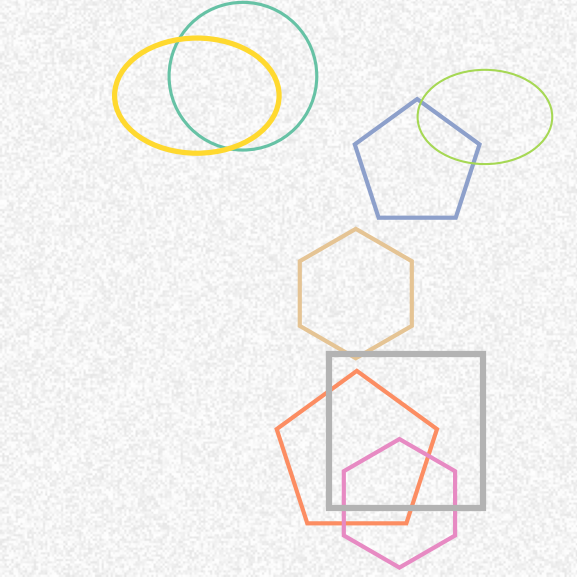[{"shape": "circle", "thickness": 1.5, "radius": 0.64, "center": [0.421, 0.867]}, {"shape": "pentagon", "thickness": 2, "radius": 0.73, "center": [0.618, 0.211]}, {"shape": "pentagon", "thickness": 2, "radius": 0.57, "center": [0.722, 0.714]}, {"shape": "hexagon", "thickness": 2, "radius": 0.56, "center": [0.692, 0.128]}, {"shape": "oval", "thickness": 1, "radius": 0.58, "center": [0.84, 0.797]}, {"shape": "oval", "thickness": 2.5, "radius": 0.71, "center": [0.341, 0.834]}, {"shape": "hexagon", "thickness": 2, "radius": 0.56, "center": [0.616, 0.491]}, {"shape": "square", "thickness": 3, "radius": 0.66, "center": [0.703, 0.253]}]